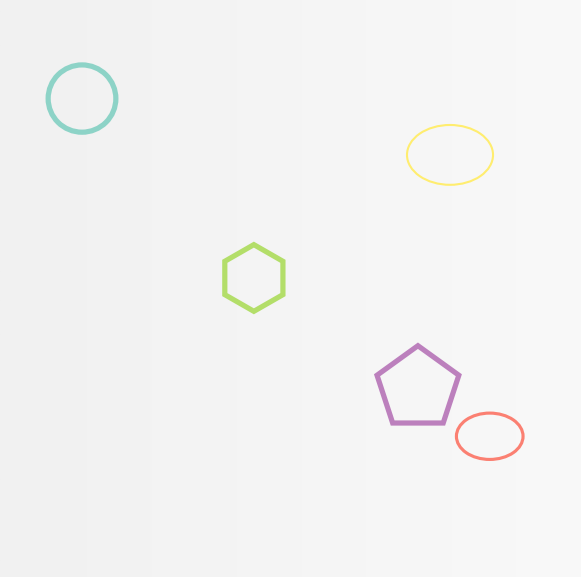[{"shape": "circle", "thickness": 2.5, "radius": 0.29, "center": [0.141, 0.828]}, {"shape": "oval", "thickness": 1.5, "radius": 0.29, "center": [0.843, 0.244]}, {"shape": "hexagon", "thickness": 2.5, "radius": 0.29, "center": [0.437, 0.518]}, {"shape": "pentagon", "thickness": 2.5, "radius": 0.37, "center": [0.719, 0.327]}, {"shape": "oval", "thickness": 1, "radius": 0.37, "center": [0.774, 0.731]}]